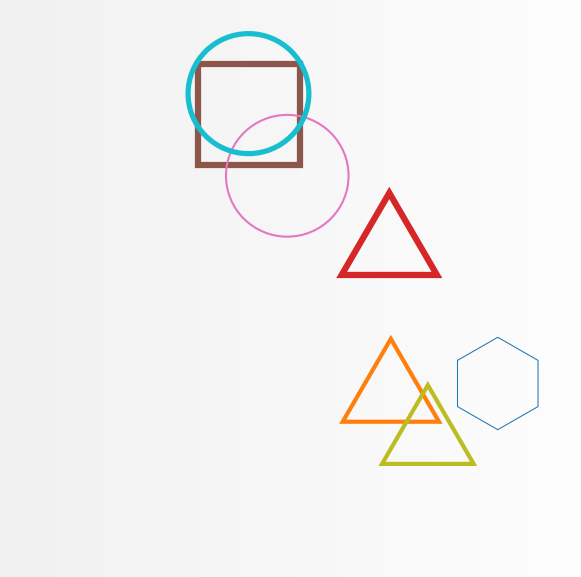[{"shape": "hexagon", "thickness": 0.5, "radius": 0.4, "center": [0.856, 0.335]}, {"shape": "triangle", "thickness": 2, "radius": 0.48, "center": [0.672, 0.317]}, {"shape": "triangle", "thickness": 3, "radius": 0.47, "center": [0.67, 0.57]}, {"shape": "square", "thickness": 3, "radius": 0.44, "center": [0.429, 0.801]}, {"shape": "circle", "thickness": 1, "radius": 0.53, "center": [0.494, 0.695]}, {"shape": "triangle", "thickness": 2, "radius": 0.45, "center": [0.736, 0.241]}, {"shape": "circle", "thickness": 2.5, "radius": 0.52, "center": [0.427, 0.837]}]